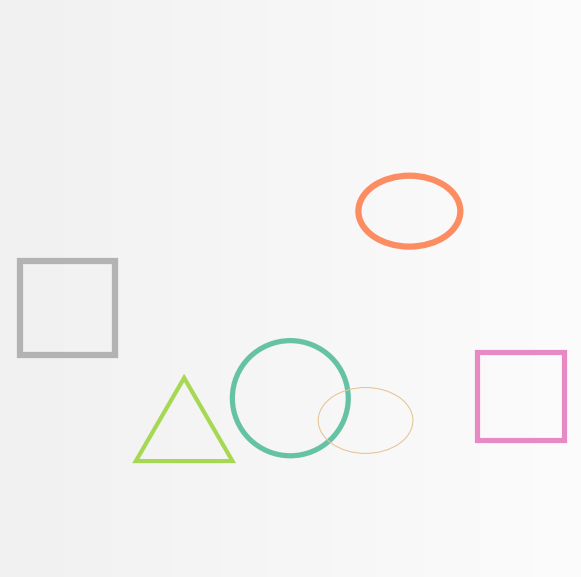[{"shape": "circle", "thickness": 2.5, "radius": 0.5, "center": [0.499, 0.31]}, {"shape": "oval", "thickness": 3, "radius": 0.44, "center": [0.704, 0.634]}, {"shape": "square", "thickness": 2.5, "radius": 0.38, "center": [0.895, 0.313]}, {"shape": "triangle", "thickness": 2, "radius": 0.48, "center": [0.317, 0.249]}, {"shape": "oval", "thickness": 0.5, "radius": 0.41, "center": [0.629, 0.271]}, {"shape": "square", "thickness": 3, "radius": 0.4, "center": [0.116, 0.465]}]